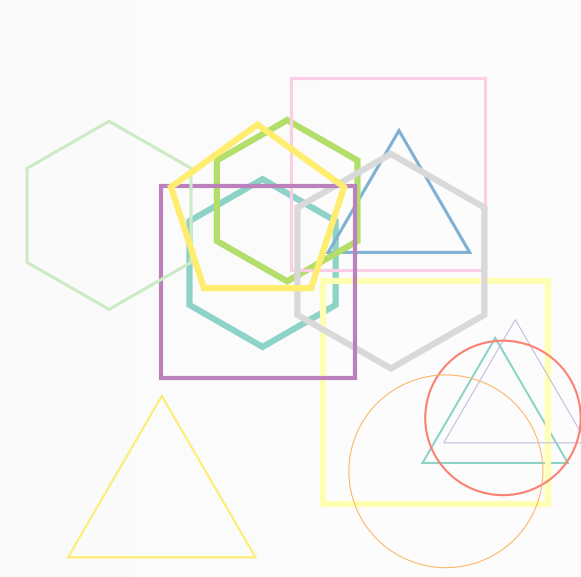[{"shape": "triangle", "thickness": 1, "radius": 0.72, "center": [0.852, 0.27]}, {"shape": "hexagon", "thickness": 3, "radius": 0.73, "center": [0.452, 0.544]}, {"shape": "square", "thickness": 3, "radius": 0.97, "center": [0.749, 0.319]}, {"shape": "triangle", "thickness": 0.5, "radius": 0.71, "center": [0.886, 0.303]}, {"shape": "circle", "thickness": 1, "radius": 0.67, "center": [0.865, 0.275]}, {"shape": "triangle", "thickness": 1.5, "radius": 0.7, "center": [0.686, 0.632]}, {"shape": "circle", "thickness": 0.5, "radius": 0.83, "center": [0.767, 0.183]}, {"shape": "hexagon", "thickness": 3, "radius": 0.7, "center": [0.494, 0.652]}, {"shape": "square", "thickness": 1.5, "radius": 0.83, "center": [0.667, 0.698]}, {"shape": "hexagon", "thickness": 3, "radius": 0.93, "center": [0.672, 0.547]}, {"shape": "square", "thickness": 2, "radius": 0.83, "center": [0.443, 0.511]}, {"shape": "hexagon", "thickness": 1.5, "radius": 0.81, "center": [0.188, 0.626]}, {"shape": "triangle", "thickness": 1, "radius": 0.93, "center": [0.278, 0.127]}, {"shape": "pentagon", "thickness": 3, "radius": 0.78, "center": [0.443, 0.627]}]